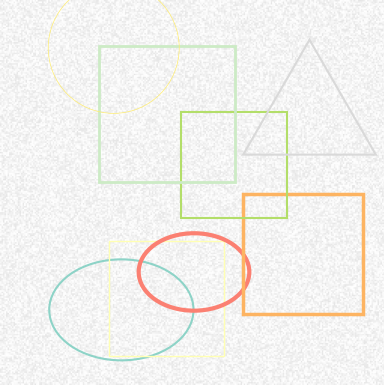[{"shape": "oval", "thickness": 1.5, "radius": 0.94, "center": [0.315, 0.195]}, {"shape": "square", "thickness": 1, "radius": 0.75, "center": [0.433, 0.224]}, {"shape": "oval", "thickness": 3, "radius": 0.72, "center": [0.504, 0.294]}, {"shape": "square", "thickness": 2.5, "radius": 0.78, "center": [0.787, 0.341]}, {"shape": "square", "thickness": 1.5, "radius": 0.69, "center": [0.607, 0.572]}, {"shape": "triangle", "thickness": 1.5, "radius": 0.99, "center": [0.804, 0.698]}, {"shape": "square", "thickness": 2, "radius": 0.88, "center": [0.433, 0.704]}, {"shape": "circle", "thickness": 0.5, "radius": 0.85, "center": [0.295, 0.876]}]